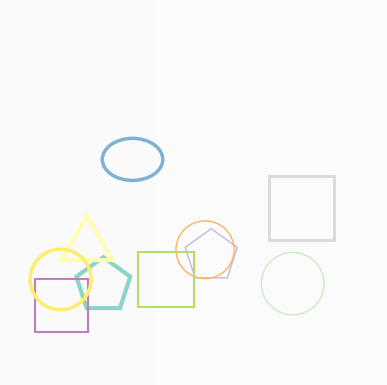[{"shape": "pentagon", "thickness": 3, "radius": 0.37, "center": [0.267, 0.259]}, {"shape": "triangle", "thickness": 3, "radius": 0.38, "center": [0.224, 0.363]}, {"shape": "pentagon", "thickness": 1, "radius": 0.35, "center": [0.545, 0.336]}, {"shape": "oval", "thickness": 2.5, "radius": 0.39, "center": [0.342, 0.586]}, {"shape": "circle", "thickness": 1, "radius": 0.37, "center": [0.529, 0.351]}, {"shape": "square", "thickness": 1.5, "radius": 0.36, "center": [0.428, 0.274]}, {"shape": "square", "thickness": 2, "radius": 0.42, "center": [0.779, 0.46]}, {"shape": "square", "thickness": 1.5, "radius": 0.34, "center": [0.16, 0.205]}, {"shape": "circle", "thickness": 1, "radius": 0.41, "center": [0.755, 0.263]}, {"shape": "circle", "thickness": 2.5, "radius": 0.39, "center": [0.156, 0.274]}]